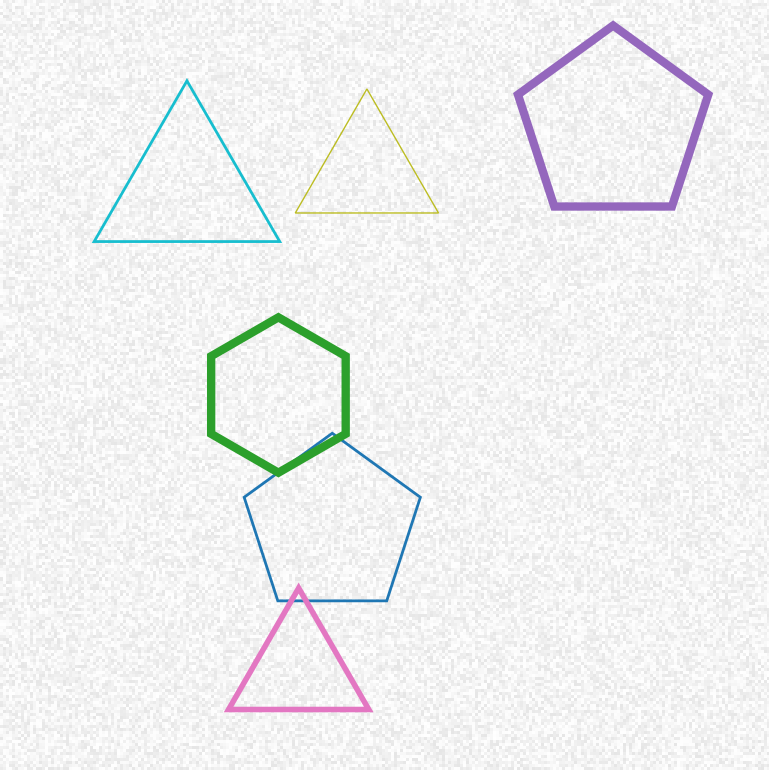[{"shape": "pentagon", "thickness": 1, "radius": 0.6, "center": [0.432, 0.317]}, {"shape": "hexagon", "thickness": 3, "radius": 0.5, "center": [0.362, 0.487]}, {"shape": "pentagon", "thickness": 3, "radius": 0.65, "center": [0.796, 0.837]}, {"shape": "triangle", "thickness": 2, "radius": 0.53, "center": [0.388, 0.131]}, {"shape": "triangle", "thickness": 0.5, "radius": 0.54, "center": [0.477, 0.777]}, {"shape": "triangle", "thickness": 1, "radius": 0.7, "center": [0.243, 0.756]}]